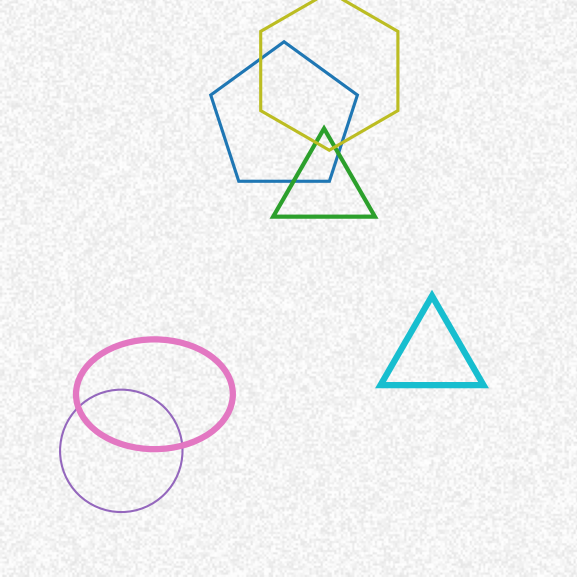[{"shape": "pentagon", "thickness": 1.5, "radius": 0.67, "center": [0.492, 0.793]}, {"shape": "triangle", "thickness": 2, "radius": 0.51, "center": [0.561, 0.675]}, {"shape": "circle", "thickness": 1, "radius": 0.53, "center": [0.21, 0.218]}, {"shape": "oval", "thickness": 3, "radius": 0.68, "center": [0.267, 0.316]}, {"shape": "hexagon", "thickness": 1.5, "radius": 0.69, "center": [0.57, 0.876]}, {"shape": "triangle", "thickness": 3, "radius": 0.51, "center": [0.748, 0.384]}]